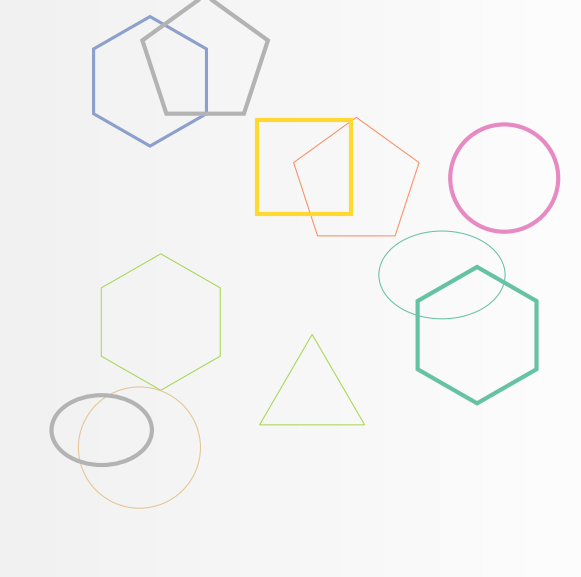[{"shape": "oval", "thickness": 0.5, "radius": 0.54, "center": [0.76, 0.523]}, {"shape": "hexagon", "thickness": 2, "radius": 0.59, "center": [0.821, 0.419]}, {"shape": "pentagon", "thickness": 0.5, "radius": 0.57, "center": [0.613, 0.683]}, {"shape": "hexagon", "thickness": 1.5, "radius": 0.56, "center": [0.258, 0.858]}, {"shape": "circle", "thickness": 2, "radius": 0.46, "center": [0.867, 0.691]}, {"shape": "hexagon", "thickness": 0.5, "radius": 0.59, "center": [0.277, 0.442]}, {"shape": "triangle", "thickness": 0.5, "radius": 0.52, "center": [0.537, 0.316]}, {"shape": "square", "thickness": 2, "radius": 0.41, "center": [0.523, 0.71]}, {"shape": "circle", "thickness": 0.5, "radius": 0.53, "center": [0.24, 0.224]}, {"shape": "pentagon", "thickness": 2, "radius": 0.57, "center": [0.353, 0.894]}, {"shape": "oval", "thickness": 2, "radius": 0.43, "center": [0.175, 0.254]}]